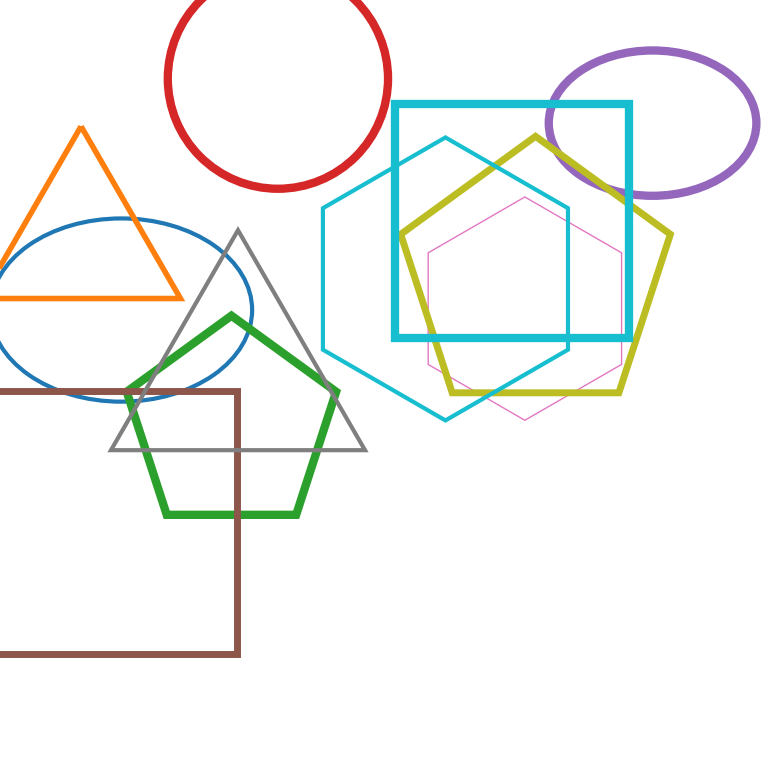[{"shape": "oval", "thickness": 1.5, "radius": 0.85, "center": [0.157, 0.597]}, {"shape": "triangle", "thickness": 2, "radius": 0.75, "center": [0.105, 0.687]}, {"shape": "pentagon", "thickness": 3, "radius": 0.71, "center": [0.301, 0.447]}, {"shape": "circle", "thickness": 3, "radius": 0.72, "center": [0.361, 0.898]}, {"shape": "oval", "thickness": 3, "radius": 0.67, "center": [0.847, 0.84]}, {"shape": "square", "thickness": 2.5, "radius": 0.85, "center": [0.137, 0.322]}, {"shape": "hexagon", "thickness": 0.5, "radius": 0.72, "center": [0.682, 0.599]}, {"shape": "triangle", "thickness": 1.5, "radius": 0.95, "center": [0.309, 0.511]}, {"shape": "pentagon", "thickness": 2.5, "radius": 0.92, "center": [0.696, 0.639]}, {"shape": "square", "thickness": 3, "radius": 0.76, "center": [0.665, 0.713]}, {"shape": "hexagon", "thickness": 1.5, "radius": 0.92, "center": [0.579, 0.638]}]